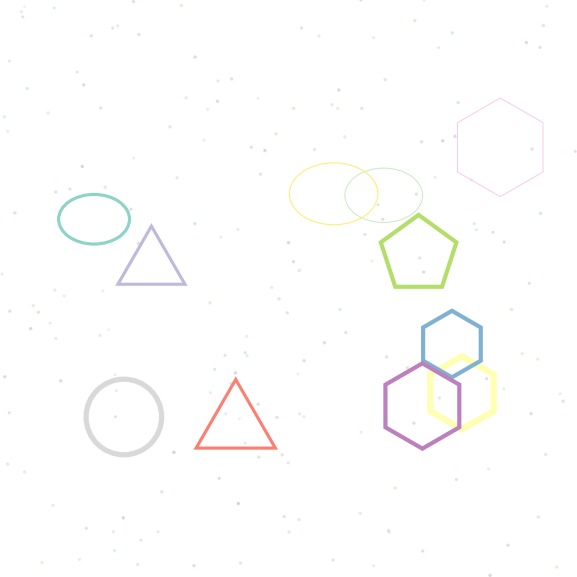[{"shape": "oval", "thickness": 1.5, "radius": 0.31, "center": [0.163, 0.62]}, {"shape": "hexagon", "thickness": 3, "radius": 0.32, "center": [0.8, 0.319]}, {"shape": "triangle", "thickness": 1.5, "radius": 0.34, "center": [0.262, 0.54]}, {"shape": "triangle", "thickness": 1.5, "radius": 0.4, "center": [0.408, 0.263]}, {"shape": "hexagon", "thickness": 2, "radius": 0.29, "center": [0.783, 0.403]}, {"shape": "pentagon", "thickness": 2, "radius": 0.34, "center": [0.725, 0.558]}, {"shape": "hexagon", "thickness": 0.5, "radius": 0.43, "center": [0.866, 0.744]}, {"shape": "circle", "thickness": 2.5, "radius": 0.33, "center": [0.214, 0.277]}, {"shape": "hexagon", "thickness": 2, "radius": 0.37, "center": [0.731, 0.296]}, {"shape": "oval", "thickness": 0.5, "radius": 0.34, "center": [0.664, 0.661]}, {"shape": "oval", "thickness": 0.5, "radius": 0.38, "center": [0.578, 0.664]}]